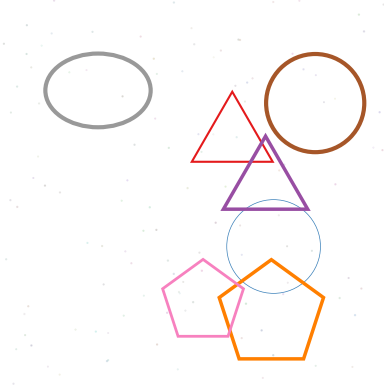[{"shape": "triangle", "thickness": 1.5, "radius": 0.61, "center": [0.603, 0.64]}, {"shape": "circle", "thickness": 0.5, "radius": 0.61, "center": [0.711, 0.36]}, {"shape": "triangle", "thickness": 2.5, "radius": 0.63, "center": [0.69, 0.52]}, {"shape": "pentagon", "thickness": 2.5, "radius": 0.71, "center": [0.705, 0.183]}, {"shape": "circle", "thickness": 3, "radius": 0.64, "center": [0.819, 0.732]}, {"shape": "pentagon", "thickness": 2, "radius": 0.55, "center": [0.527, 0.216]}, {"shape": "oval", "thickness": 3, "radius": 0.68, "center": [0.255, 0.765]}]